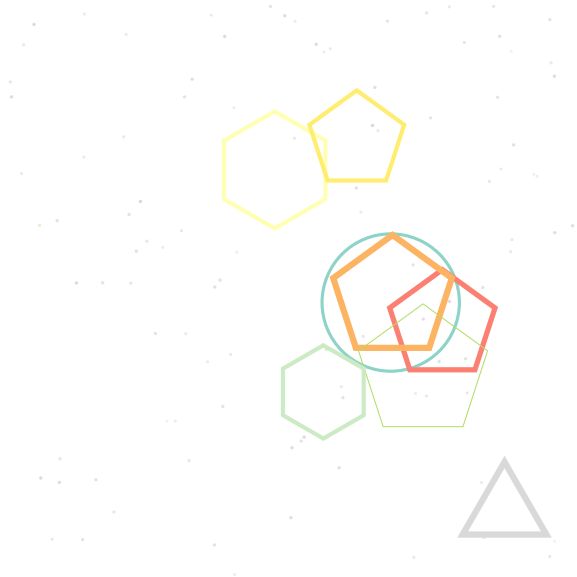[{"shape": "circle", "thickness": 1.5, "radius": 0.59, "center": [0.677, 0.475]}, {"shape": "hexagon", "thickness": 2, "radius": 0.51, "center": [0.476, 0.705]}, {"shape": "pentagon", "thickness": 2.5, "radius": 0.48, "center": [0.766, 0.436]}, {"shape": "pentagon", "thickness": 3, "radius": 0.54, "center": [0.68, 0.484]}, {"shape": "pentagon", "thickness": 0.5, "radius": 0.59, "center": [0.733, 0.355]}, {"shape": "triangle", "thickness": 3, "radius": 0.42, "center": [0.874, 0.115]}, {"shape": "hexagon", "thickness": 2, "radius": 0.4, "center": [0.56, 0.32]}, {"shape": "pentagon", "thickness": 2, "radius": 0.43, "center": [0.618, 0.756]}]